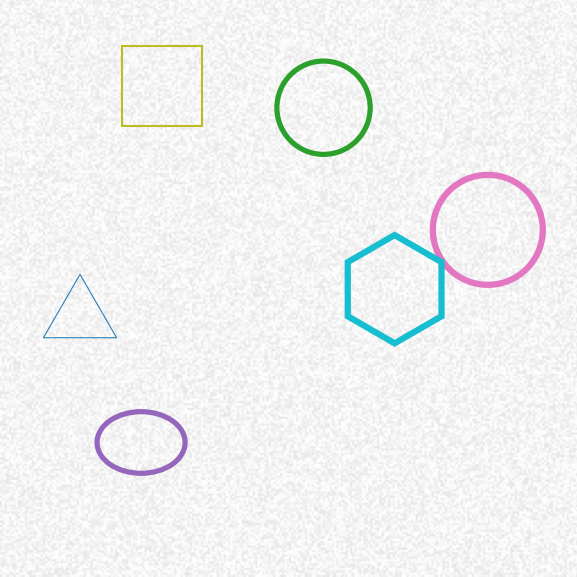[{"shape": "triangle", "thickness": 0.5, "radius": 0.37, "center": [0.139, 0.451]}, {"shape": "circle", "thickness": 2.5, "radius": 0.4, "center": [0.56, 0.813]}, {"shape": "oval", "thickness": 2.5, "radius": 0.38, "center": [0.244, 0.233]}, {"shape": "circle", "thickness": 3, "radius": 0.48, "center": [0.845, 0.601]}, {"shape": "square", "thickness": 1, "radius": 0.35, "center": [0.28, 0.851]}, {"shape": "hexagon", "thickness": 3, "radius": 0.47, "center": [0.683, 0.498]}]